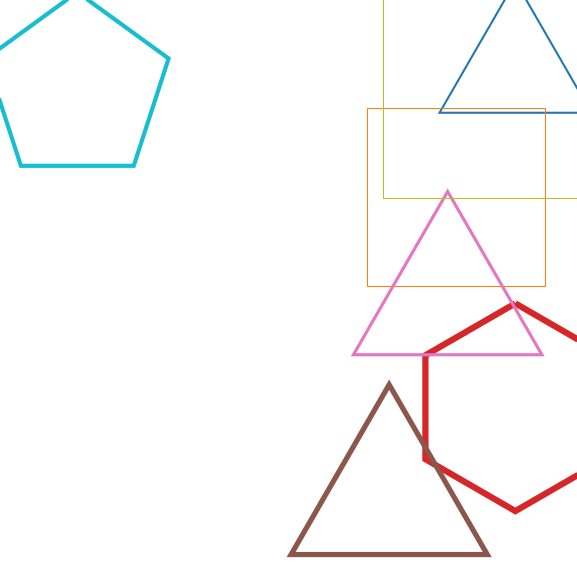[{"shape": "triangle", "thickness": 1, "radius": 0.76, "center": [0.893, 0.88]}, {"shape": "square", "thickness": 0.5, "radius": 0.77, "center": [0.789, 0.657]}, {"shape": "hexagon", "thickness": 3, "radius": 0.9, "center": [0.892, 0.294]}, {"shape": "triangle", "thickness": 2.5, "radius": 0.98, "center": [0.674, 0.137]}, {"shape": "triangle", "thickness": 1.5, "radius": 0.94, "center": [0.775, 0.479]}, {"shape": "square", "thickness": 0.5, "radius": 0.98, "center": [0.859, 0.853]}, {"shape": "pentagon", "thickness": 2, "radius": 0.83, "center": [0.134, 0.846]}]